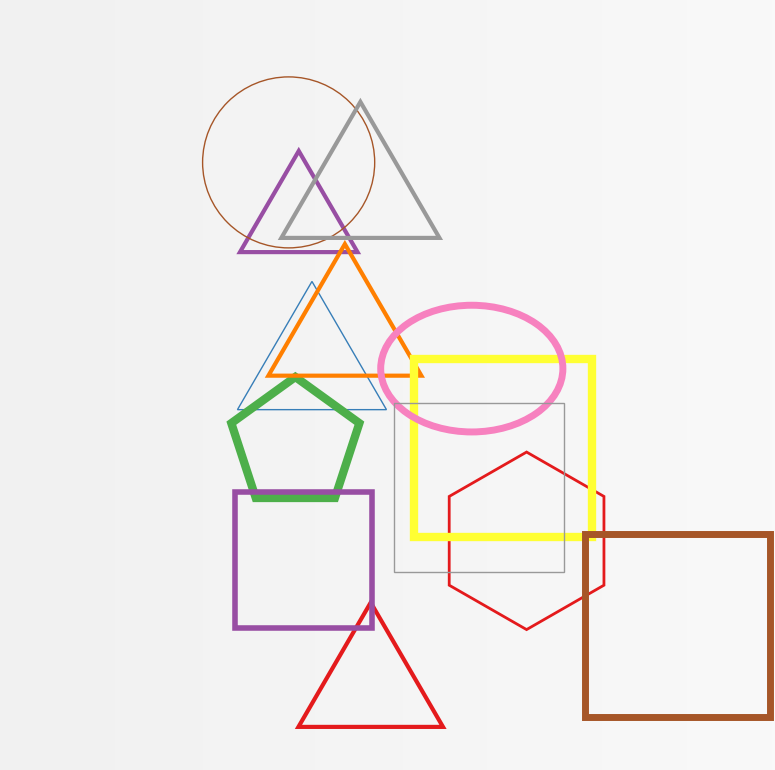[{"shape": "hexagon", "thickness": 1, "radius": 0.58, "center": [0.679, 0.298]}, {"shape": "triangle", "thickness": 1.5, "radius": 0.54, "center": [0.478, 0.11]}, {"shape": "triangle", "thickness": 0.5, "radius": 0.56, "center": [0.403, 0.523]}, {"shape": "pentagon", "thickness": 3, "radius": 0.43, "center": [0.381, 0.424]}, {"shape": "square", "thickness": 2, "radius": 0.44, "center": [0.392, 0.272]}, {"shape": "triangle", "thickness": 1.5, "radius": 0.44, "center": [0.385, 0.716]}, {"shape": "triangle", "thickness": 1.5, "radius": 0.57, "center": [0.445, 0.569]}, {"shape": "square", "thickness": 3, "radius": 0.58, "center": [0.649, 0.418]}, {"shape": "square", "thickness": 2.5, "radius": 0.6, "center": [0.874, 0.187]}, {"shape": "circle", "thickness": 0.5, "radius": 0.56, "center": [0.372, 0.789]}, {"shape": "oval", "thickness": 2.5, "radius": 0.59, "center": [0.609, 0.521]}, {"shape": "triangle", "thickness": 1.5, "radius": 0.59, "center": [0.465, 0.75]}, {"shape": "square", "thickness": 0.5, "radius": 0.55, "center": [0.618, 0.367]}]